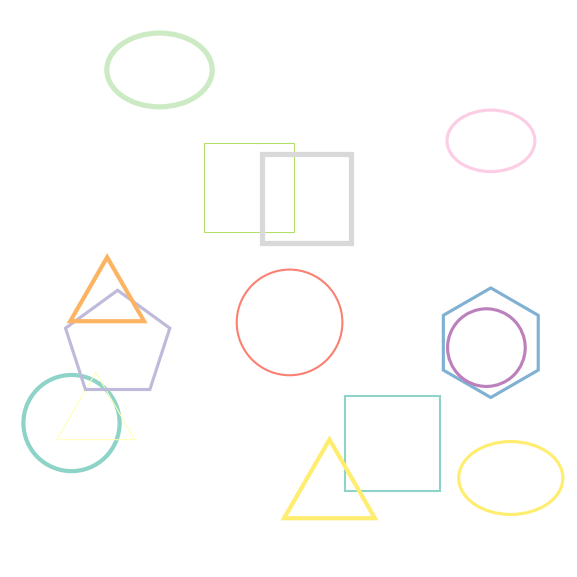[{"shape": "square", "thickness": 1, "radius": 0.41, "center": [0.68, 0.231]}, {"shape": "circle", "thickness": 2, "radius": 0.42, "center": [0.124, 0.267]}, {"shape": "triangle", "thickness": 0.5, "radius": 0.39, "center": [0.166, 0.277]}, {"shape": "pentagon", "thickness": 1.5, "radius": 0.47, "center": [0.204, 0.401]}, {"shape": "circle", "thickness": 1, "radius": 0.46, "center": [0.501, 0.441]}, {"shape": "hexagon", "thickness": 1.5, "radius": 0.47, "center": [0.85, 0.406]}, {"shape": "triangle", "thickness": 2, "radius": 0.37, "center": [0.186, 0.48]}, {"shape": "square", "thickness": 0.5, "radius": 0.39, "center": [0.431, 0.674]}, {"shape": "oval", "thickness": 1.5, "radius": 0.38, "center": [0.85, 0.755]}, {"shape": "square", "thickness": 2.5, "radius": 0.39, "center": [0.531, 0.655]}, {"shape": "circle", "thickness": 1.5, "radius": 0.34, "center": [0.842, 0.397]}, {"shape": "oval", "thickness": 2.5, "radius": 0.46, "center": [0.276, 0.878]}, {"shape": "triangle", "thickness": 2, "radius": 0.45, "center": [0.571, 0.147]}, {"shape": "oval", "thickness": 1.5, "radius": 0.45, "center": [0.884, 0.171]}]